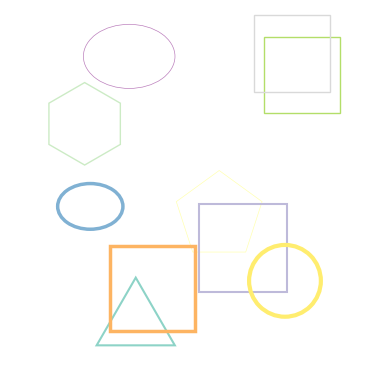[{"shape": "triangle", "thickness": 1.5, "radius": 0.59, "center": [0.353, 0.162]}, {"shape": "pentagon", "thickness": 0.5, "radius": 0.59, "center": [0.569, 0.44]}, {"shape": "square", "thickness": 1.5, "radius": 0.57, "center": [0.63, 0.356]}, {"shape": "oval", "thickness": 2.5, "radius": 0.42, "center": [0.235, 0.464]}, {"shape": "square", "thickness": 2.5, "radius": 0.55, "center": [0.396, 0.252]}, {"shape": "square", "thickness": 1, "radius": 0.49, "center": [0.785, 0.805]}, {"shape": "square", "thickness": 1, "radius": 0.5, "center": [0.758, 0.861]}, {"shape": "oval", "thickness": 0.5, "radius": 0.59, "center": [0.336, 0.854]}, {"shape": "hexagon", "thickness": 1, "radius": 0.54, "center": [0.22, 0.678]}, {"shape": "circle", "thickness": 3, "radius": 0.47, "center": [0.74, 0.271]}]